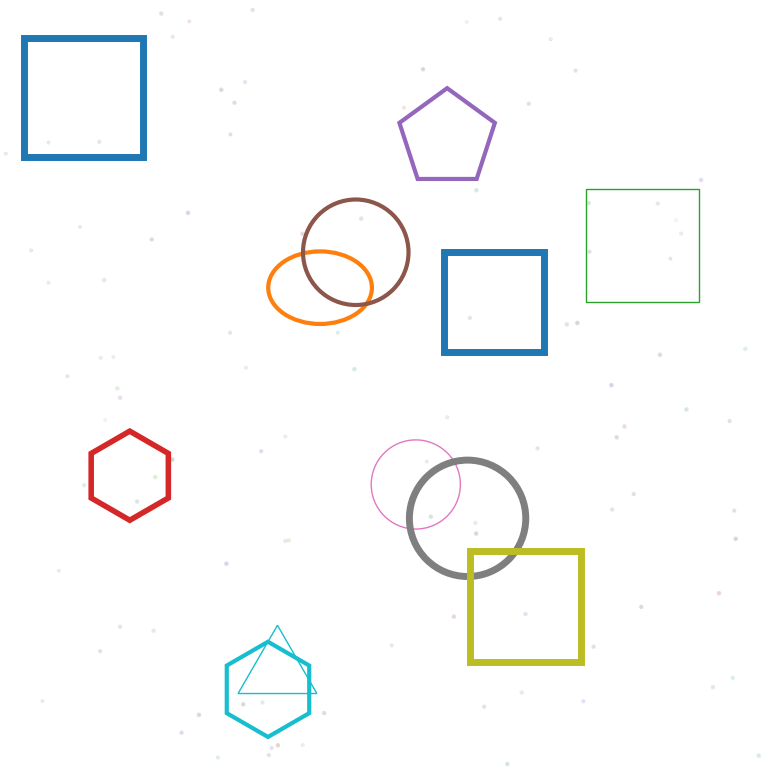[{"shape": "square", "thickness": 2.5, "radius": 0.32, "center": [0.642, 0.608]}, {"shape": "square", "thickness": 2.5, "radius": 0.39, "center": [0.108, 0.874]}, {"shape": "oval", "thickness": 1.5, "radius": 0.34, "center": [0.416, 0.626]}, {"shape": "square", "thickness": 0.5, "radius": 0.37, "center": [0.834, 0.681]}, {"shape": "hexagon", "thickness": 2, "radius": 0.29, "center": [0.169, 0.382]}, {"shape": "pentagon", "thickness": 1.5, "radius": 0.33, "center": [0.581, 0.82]}, {"shape": "circle", "thickness": 1.5, "radius": 0.34, "center": [0.462, 0.672]}, {"shape": "circle", "thickness": 0.5, "radius": 0.29, "center": [0.54, 0.371]}, {"shape": "circle", "thickness": 2.5, "radius": 0.38, "center": [0.607, 0.327]}, {"shape": "square", "thickness": 2.5, "radius": 0.36, "center": [0.683, 0.212]}, {"shape": "hexagon", "thickness": 1.5, "radius": 0.31, "center": [0.348, 0.105]}, {"shape": "triangle", "thickness": 0.5, "radius": 0.3, "center": [0.36, 0.129]}]